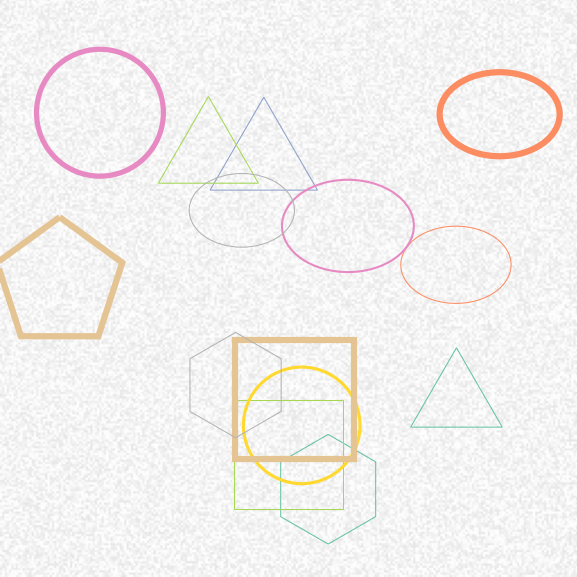[{"shape": "hexagon", "thickness": 0.5, "radius": 0.47, "center": [0.568, 0.152]}, {"shape": "triangle", "thickness": 0.5, "radius": 0.46, "center": [0.79, 0.305]}, {"shape": "oval", "thickness": 3, "radius": 0.52, "center": [0.865, 0.801]}, {"shape": "oval", "thickness": 0.5, "radius": 0.48, "center": [0.789, 0.541]}, {"shape": "triangle", "thickness": 0.5, "radius": 0.54, "center": [0.457, 0.724]}, {"shape": "circle", "thickness": 2.5, "radius": 0.55, "center": [0.173, 0.804]}, {"shape": "oval", "thickness": 1, "radius": 0.57, "center": [0.602, 0.608]}, {"shape": "square", "thickness": 0.5, "radius": 0.47, "center": [0.5, 0.213]}, {"shape": "triangle", "thickness": 0.5, "radius": 0.5, "center": [0.361, 0.732]}, {"shape": "circle", "thickness": 1.5, "radius": 0.5, "center": [0.522, 0.263]}, {"shape": "square", "thickness": 3, "radius": 0.52, "center": [0.51, 0.307]}, {"shape": "pentagon", "thickness": 3, "radius": 0.57, "center": [0.103, 0.509]}, {"shape": "oval", "thickness": 0.5, "radius": 0.46, "center": [0.419, 0.635]}, {"shape": "hexagon", "thickness": 0.5, "radius": 0.46, "center": [0.408, 0.332]}]